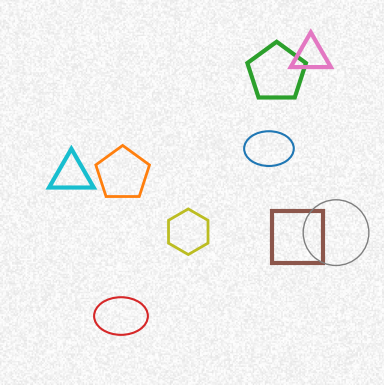[{"shape": "oval", "thickness": 1.5, "radius": 0.32, "center": [0.699, 0.614]}, {"shape": "pentagon", "thickness": 2, "radius": 0.37, "center": [0.319, 0.549]}, {"shape": "pentagon", "thickness": 3, "radius": 0.4, "center": [0.719, 0.812]}, {"shape": "oval", "thickness": 1.5, "radius": 0.35, "center": [0.314, 0.179]}, {"shape": "square", "thickness": 3, "radius": 0.34, "center": [0.773, 0.384]}, {"shape": "triangle", "thickness": 3, "radius": 0.3, "center": [0.807, 0.856]}, {"shape": "circle", "thickness": 1, "radius": 0.43, "center": [0.873, 0.396]}, {"shape": "hexagon", "thickness": 2, "radius": 0.3, "center": [0.489, 0.398]}, {"shape": "triangle", "thickness": 3, "radius": 0.33, "center": [0.185, 0.546]}]